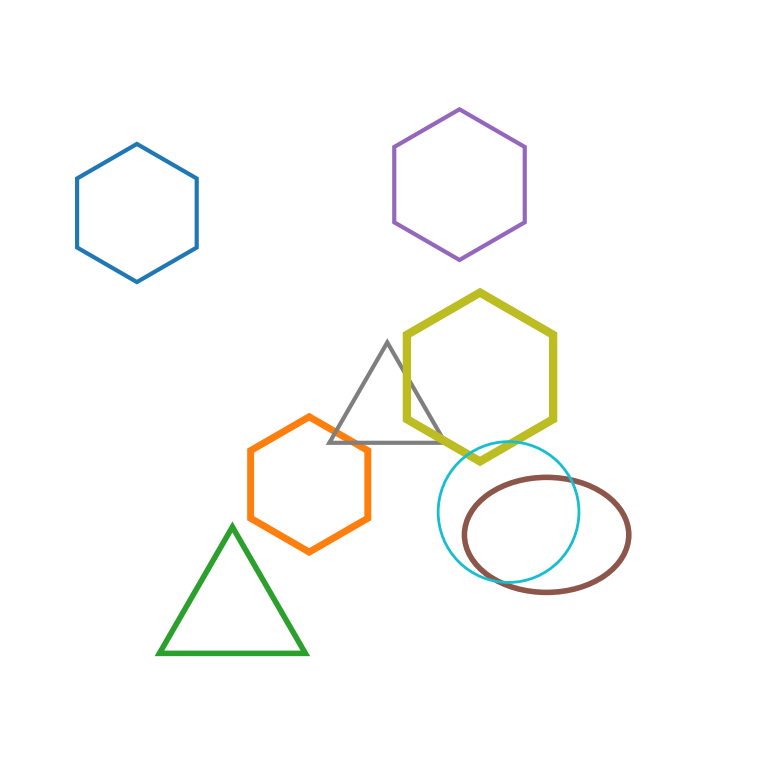[{"shape": "hexagon", "thickness": 1.5, "radius": 0.45, "center": [0.178, 0.723]}, {"shape": "hexagon", "thickness": 2.5, "radius": 0.44, "center": [0.402, 0.371]}, {"shape": "triangle", "thickness": 2, "radius": 0.55, "center": [0.302, 0.206]}, {"shape": "hexagon", "thickness": 1.5, "radius": 0.49, "center": [0.597, 0.76]}, {"shape": "oval", "thickness": 2, "radius": 0.53, "center": [0.71, 0.305]}, {"shape": "triangle", "thickness": 1.5, "radius": 0.43, "center": [0.503, 0.468]}, {"shape": "hexagon", "thickness": 3, "radius": 0.55, "center": [0.623, 0.51]}, {"shape": "circle", "thickness": 1, "radius": 0.46, "center": [0.66, 0.335]}]